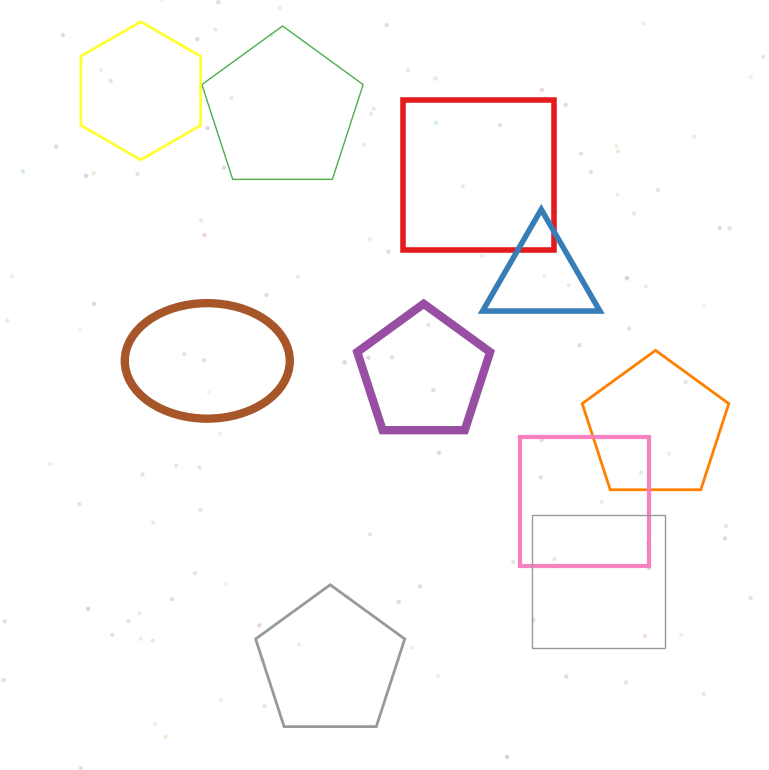[{"shape": "square", "thickness": 2, "radius": 0.49, "center": [0.621, 0.772]}, {"shape": "triangle", "thickness": 2, "radius": 0.44, "center": [0.703, 0.64]}, {"shape": "pentagon", "thickness": 0.5, "radius": 0.55, "center": [0.367, 0.856]}, {"shape": "pentagon", "thickness": 3, "radius": 0.45, "center": [0.55, 0.515]}, {"shape": "pentagon", "thickness": 1, "radius": 0.5, "center": [0.851, 0.445]}, {"shape": "hexagon", "thickness": 1, "radius": 0.45, "center": [0.183, 0.882]}, {"shape": "oval", "thickness": 3, "radius": 0.54, "center": [0.269, 0.531]}, {"shape": "square", "thickness": 1.5, "radius": 0.42, "center": [0.759, 0.349]}, {"shape": "pentagon", "thickness": 1, "radius": 0.51, "center": [0.429, 0.139]}, {"shape": "square", "thickness": 0.5, "radius": 0.43, "center": [0.777, 0.245]}]